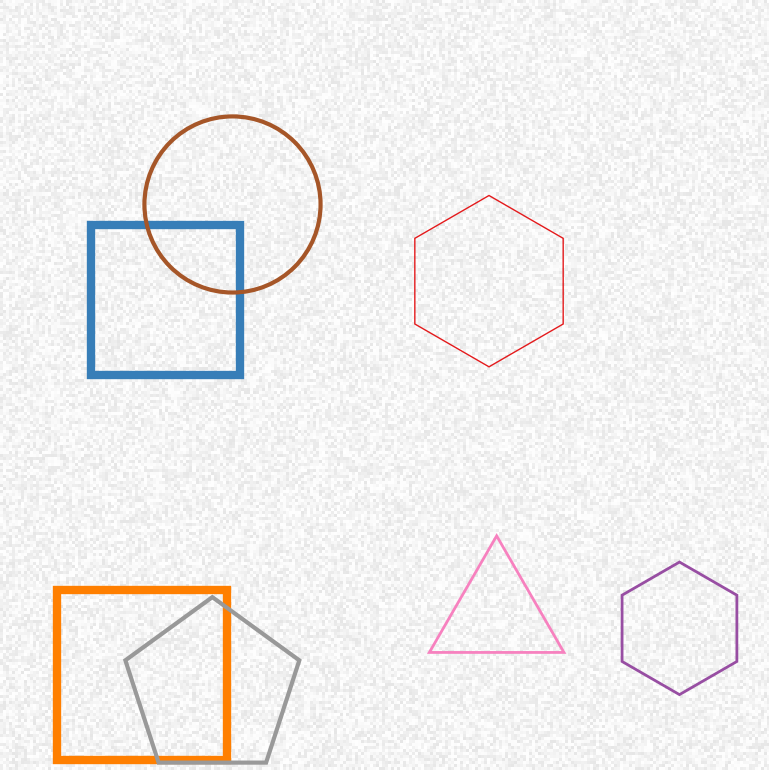[{"shape": "hexagon", "thickness": 0.5, "radius": 0.56, "center": [0.635, 0.635]}, {"shape": "square", "thickness": 3, "radius": 0.49, "center": [0.215, 0.611]}, {"shape": "hexagon", "thickness": 1, "radius": 0.43, "center": [0.882, 0.184]}, {"shape": "square", "thickness": 3, "radius": 0.55, "center": [0.184, 0.124]}, {"shape": "circle", "thickness": 1.5, "radius": 0.57, "center": [0.302, 0.734]}, {"shape": "triangle", "thickness": 1, "radius": 0.5, "center": [0.645, 0.203]}, {"shape": "pentagon", "thickness": 1.5, "radius": 0.59, "center": [0.276, 0.106]}]